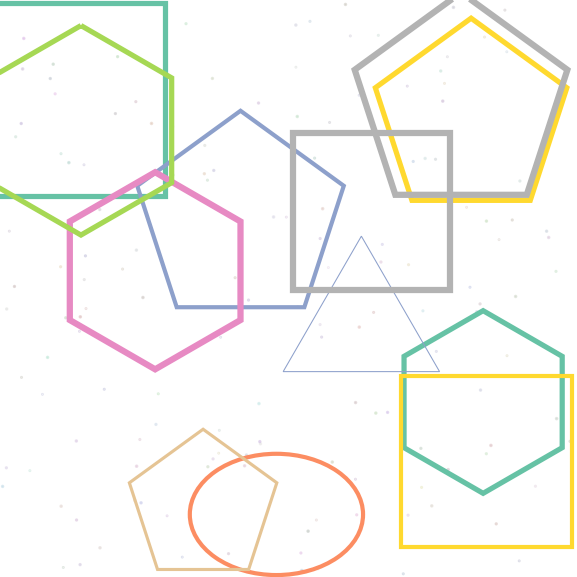[{"shape": "square", "thickness": 2.5, "radius": 0.84, "center": [0.119, 0.827]}, {"shape": "hexagon", "thickness": 2.5, "radius": 0.79, "center": [0.837, 0.303]}, {"shape": "oval", "thickness": 2, "radius": 0.75, "center": [0.479, 0.108]}, {"shape": "triangle", "thickness": 0.5, "radius": 0.78, "center": [0.626, 0.434]}, {"shape": "pentagon", "thickness": 2, "radius": 0.94, "center": [0.416, 0.619]}, {"shape": "hexagon", "thickness": 3, "radius": 0.85, "center": [0.269, 0.53]}, {"shape": "hexagon", "thickness": 2.5, "radius": 0.91, "center": [0.14, 0.774]}, {"shape": "square", "thickness": 2, "radius": 0.74, "center": [0.842, 0.2]}, {"shape": "pentagon", "thickness": 2.5, "radius": 0.87, "center": [0.816, 0.793]}, {"shape": "pentagon", "thickness": 1.5, "radius": 0.67, "center": [0.352, 0.122]}, {"shape": "square", "thickness": 3, "radius": 0.68, "center": [0.643, 0.633]}, {"shape": "pentagon", "thickness": 3, "radius": 0.97, "center": [0.798, 0.818]}]